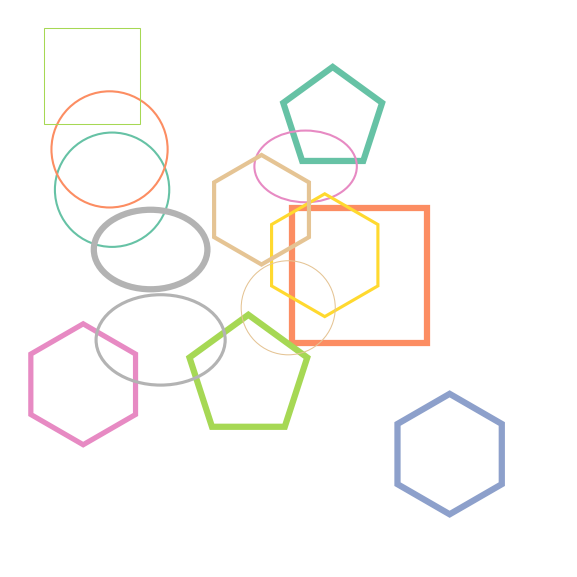[{"shape": "circle", "thickness": 1, "radius": 0.49, "center": [0.194, 0.671]}, {"shape": "pentagon", "thickness": 3, "radius": 0.45, "center": [0.576, 0.793]}, {"shape": "square", "thickness": 3, "radius": 0.58, "center": [0.622, 0.522]}, {"shape": "circle", "thickness": 1, "radius": 0.5, "center": [0.19, 0.74]}, {"shape": "hexagon", "thickness": 3, "radius": 0.52, "center": [0.779, 0.213]}, {"shape": "hexagon", "thickness": 2.5, "radius": 0.52, "center": [0.144, 0.334]}, {"shape": "oval", "thickness": 1, "radius": 0.44, "center": [0.529, 0.711]}, {"shape": "square", "thickness": 0.5, "radius": 0.41, "center": [0.159, 0.868]}, {"shape": "pentagon", "thickness": 3, "radius": 0.54, "center": [0.43, 0.347]}, {"shape": "hexagon", "thickness": 1.5, "radius": 0.53, "center": [0.562, 0.557]}, {"shape": "hexagon", "thickness": 2, "radius": 0.47, "center": [0.453, 0.636]}, {"shape": "circle", "thickness": 0.5, "radius": 0.41, "center": [0.499, 0.466]}, {"shape": "oval", "thickness": 3, "radius": 0.49, "center": [0.261, 0.567]}, {"shape": "oval", "thickness": 1.5, "radius": 0.56, "center": [0.278, 0.411]}]